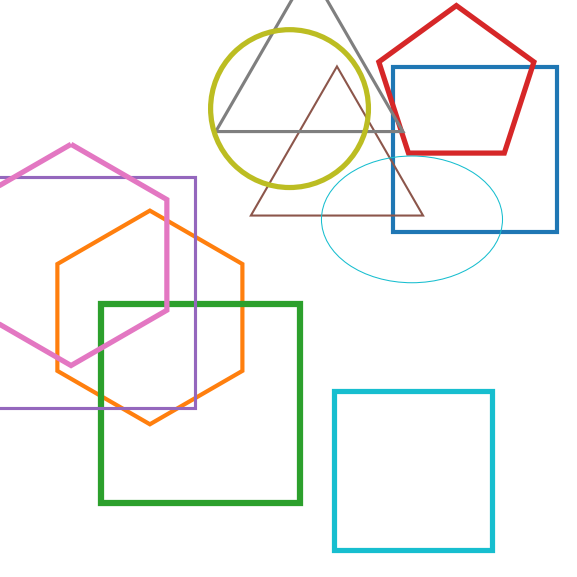[{"shape": "square", "thickness": 2, "radius": 0.71, "center": [0.822, 0.74]}, {"shape": "hexagon", "thickness": 2, "radius": 0.92, "center": [0.26, 0.449]}, {"shape": "square", "thickness": 3, "radius": 0.86, "center": [0.347, 0.3]}, {"shape": "pentagon", "thickness": 2.5, "radius": 0.71, "center": [0.79, 0.848]}, {"shape": "square", "thickness": 1.5, "radius": 1.0, "center": [0.139, 0.493]}, {"shape": "triangle", "thickness": 1, "radius": 0.86, "center": [0.583, 0.712]}, {"shape": "hexagon", "thickness": 2.5, "radius": 0.96, "center": [0.123, 0.558]}, {"shape": "triangle", "thickness": 1.5, "radius": 0.94, "center": [0.536, 0.865]}, {"shape": "circle", "thickness": 2.5, "radius": 0.68, "center": [0.501, 0.811]}, {"shape": "oval", "thickness": 0.5, "radius": 0.78, "center": [0.713, 0.619]}, {"shape": "square", "thickness": 2.5, "radius": 0.68, "center": [0.715, 0.184]}]